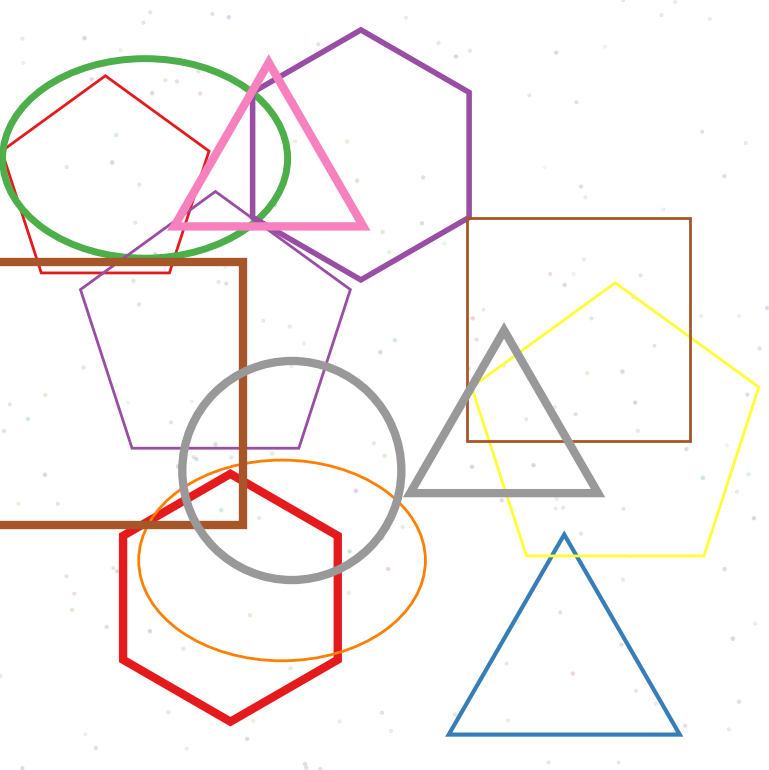[{"shape": "pentagon", "thickness": 1, "radius": 0.71, "center": [0.137, 0.76]}, {"shape": "hexagon", "thickness": 3, "radius": 0.8, "center": [0.299, 0.224]}, {"shape": "triangle", "thickness": 1.5, "radius": 0.87, "center": [0.733, 0.133]}, {"shape": "oval", "thickness": 2.5, "radius": 0.93, "center": [0.188, 0.794]}, {"shape": "pentagon", "thickness": 1, "radius": 0.92, "center": [0.28, 0.567]}, {"shape": "hexagon", "thickness": 2, "radius": 0.81, "center": [0.469, 0.799]}, {"shape": "oval", "thickness": 1, "radius": 0.93, "center": [0.366, 0.272]}, {"shape": "pentagon", "thickness": 1, "radius": 0.98, "center": [0.799, 0.437]}, {"shape": "square", "thickness": 3, "radius": 0.85, "center": [0.145, 0.489]}, {"shape": "square", "thickness": 1, "radius": 0.72, "center": [0.751, 0.572]}, {"shape": "triangle", "thickness": 3, "radius": 0.71, "center": [0.349, 0.777]}, {"shape": "circle", "thickness": 3, "radius": 0.71, "center": [0.379, 0.389]}, {"shape": "triangle", "thickness": 3, "radius": 0.7, "center": [0.655, 0.43]}]